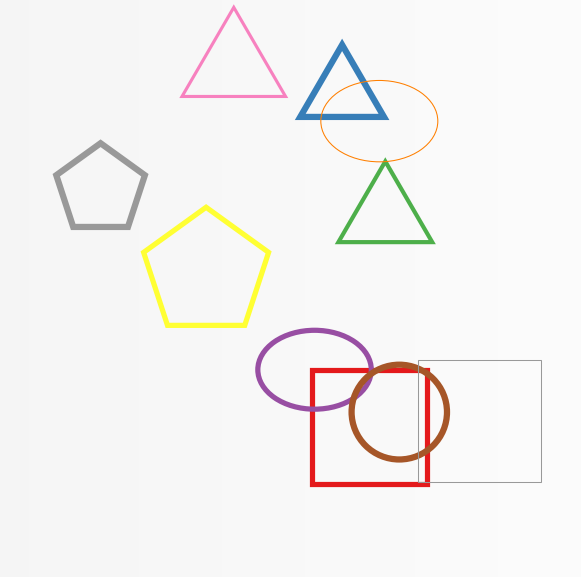[{"shape": "square", "thickness": 2.5, "radius": 0.49, "center": [0.636, 0.26]}, {"shape": "triangle", "thickness": 3, "radius": 0.42, "center": [0.589, 0.838]}, {"shape": "triangle", "thickness": 2, "radius": 0.47, "center": [0.663, 0.626]}, {"shape": "oval", "thickness": 2.5, "radius": 0.49, "center": [0.541, 0.359]}, {"shape": "oval", "thickness": 0.5, "radius": 0.5, "center": [0.653, 0.789]}, {"shape": "pentagon", "thickness": 2.5, "radius": 0.57, "center": [0.355, 0.527]}, {"shape": "circle", "thickness": 3, "radius": 0.41, "center": [0.687, 0.286]}, {"shape": "triangle", "thickness": 1.5, "radius": 0.51, "center": [0.402, 0.884]}, {"shape": "pentagon", "thickness": 3, "radius": 0.4, "center": [0.173, 0.671]}, {"shape": "square", "thickness": 0.5, "radius": 0.53, "center": [0.825, 0.271]}]